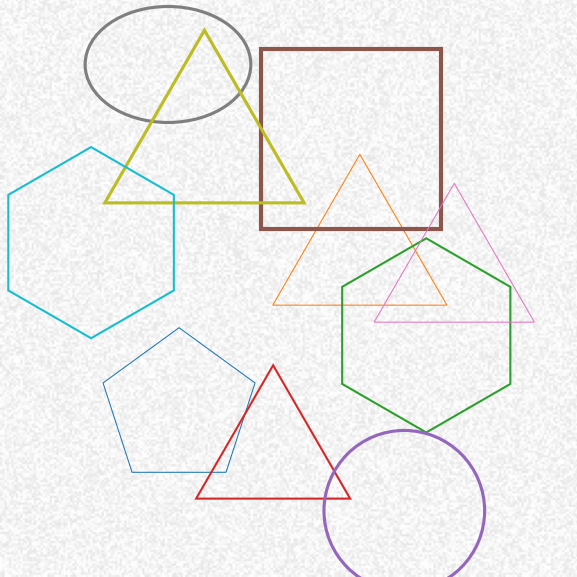[{"shape": "pentagon", "thickness": 0.5, "radius": 0.69, "center": [0.31, 0.293]}, {"shape": "triangle", "thickness": 0.5, "radius": 0.87, "center": [0.623, 0.558]}, {"shape": "hexagon", "thickness": 1, "radius": 0.84, "center": [0.738, 0.418]}, {"shape": "triangle", "thickness": 1, "radius": 0.77, "center": [0.473, 0.213]}, {"shape": "circle", "thickness": 1.5, "radius": 0.7, "center": [0.7, 0.115]}, {"shape": "square", "thickness": 2, "radius": 0.78, "center": [0.608, 0.759]}, {"shape": "triangle", "thickness": 0.5, "radius": 0.8, "center": [0.787, 0.521]}, {"shape": "oval", "thickness": 1.5, "radius": 0.72, "center": [0.291, 0.887]}, {"shape": "triangle", "thickness": 1.5, "radius": 1.0, "center": [0.354, 0.747]}, {"shape": "hexagon", "thickness": 1, "radius": 0.83, "center": [0.158, 0.579]}]